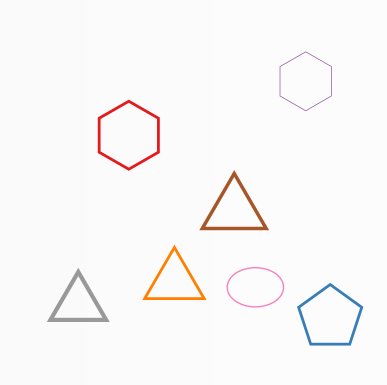[{"shape": "hexagon", "thickness": 2, "radius": 0.44, "center": [0.332, 0.649]}, {"shape": "pentagon", "thickness": 2, "radius": 0.43, "center": [0.852, 0.175]}, {"shape": "hexagon", "thickness": 0.5, "radius": 0.38, "center": [0.789, 0.789]}, {"shape": "triangle", "thickness": 2, "radius": 0.44, "center": [0.45, 0.269]}, {"shape": "triangle", "thickness": 2.5, "radius": 0.48, "center": [0.604, 0.454]}, {"shape": "oval", "thickness": 1, "radius": 0.36, "center": [0.659, 0.254]}, {"shape": "triangle", "thickness": 3, "radius": 0.41, "center": [0.202, 0.211]}]